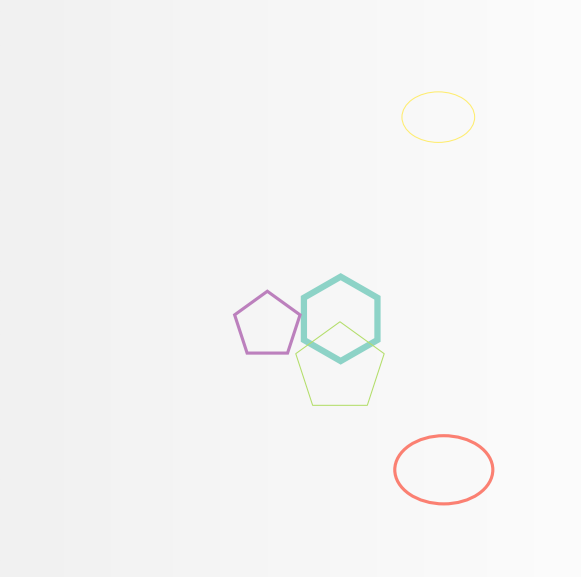[{"shape": "hexagon", "thickness": 3, "radius": 0.37, "center": [0.586, 0.447]}, {"shape": "oval", "thickness": 1.5, "radius": 0.42, "center": [0.764, 0.186]}, {"shape": "pentagon", "thickness": 0.5, "radius": 0.4, "center": [0.585, 0.362]}, {"shape": "pentagon", "thickness": 1.5, "radius": 0.3, "center": [0.46, 0.436]}, {"shape": "oval", "thickness": 0.5, "radius": 0.31, "center": [0.754, 0.796]}]